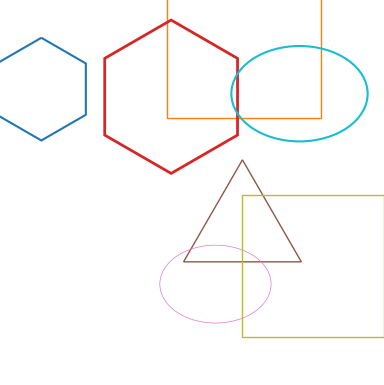[{"shape": "hexagon", "thickness": 1.5, "radius": 0.67, "center": [0.107, 0.769]}, {"shape": "square", "thickness": 1, "radius": 1.0, "center": [0.634, 0.892]}, {"shape": "hexagon", "thickness": 2, "radius": 1.0, "center": [0.444, 0.749]}, {"shape": "triangle", "thickness": 1, "radius": 0.88, "center": [0.63, 0.408]}, {"shape": "oval", "thickness": 0.5, "radius": 0.72, "center": [0.56, 0.262]}, {"shape": "square", "thickness": 1, "radius": 0.92, "center": [0.812, 0.31]}, {"shape": "oval", "thickness": 1.5, "radius": 0.89, "center": [0.778, 0.757]}]